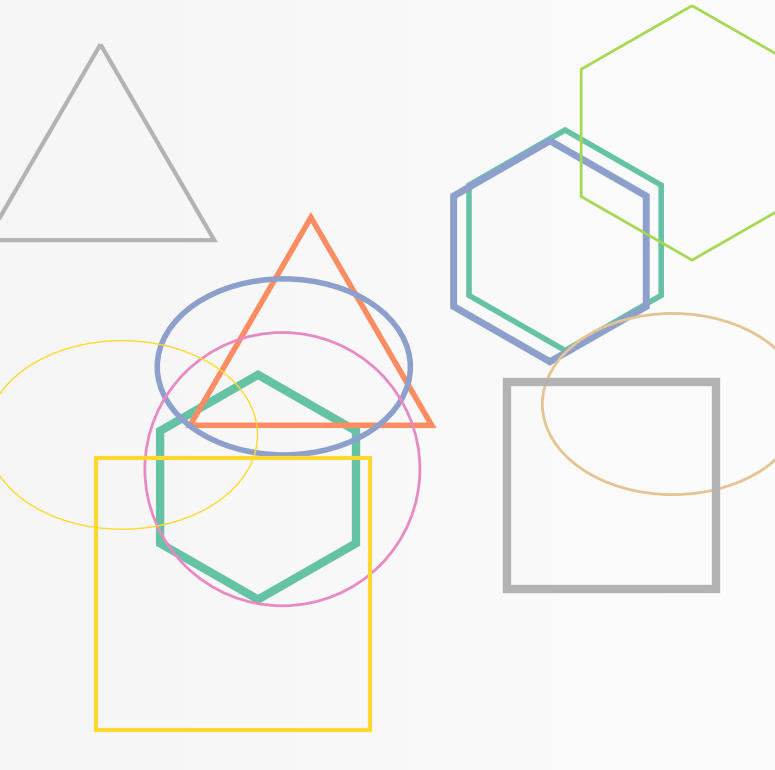[{"shape": "hexagon", "thickness": 2, "radius": 0.72, "center": [0.729, 0.688]}, {"shape": "hexagon", "thickness": 3, "radius": 0.73, "center": [0.333, 0.367]}, {"shape": "triangle", "thickness": 2, "radius": 0.9, "center": [0.401, 0.538]}, {"shape": "oval", "thickness": 2, "radius": 0.82, "center": [0.366, 0.524]}, {"shape": "hexagon", "thickness": 2.5, "radius": 0.72, "center": [0.71, 0.674]}, {"shape": "circle", "thickness": 1, "radius": 0.89, "center": [0.364, 0.391]}, {"shape": "hexagon", "thickness": 1, "radius": 0.83, "center": [0.893, 0.827]}, {"shape": "square", "thickness": 1.5, "radius": 0.88, "center": [0.301, 0.229]}, {"shape": "oval", "thickness": 0.5, "radius": 0.87, "center": [0.157, 0.435]}, {"shape": "oval", "thickness": 1, "radius": 0.84, "center": [0.868, 0.475]}, {"shape": "square", "thickness": 3, "radius": 0.67, "center": [0.789, 0.369]}, {"shape": "triangle", "thickness": 1.5, "radius": 0.85, "center": [0.13, 0.773]}]